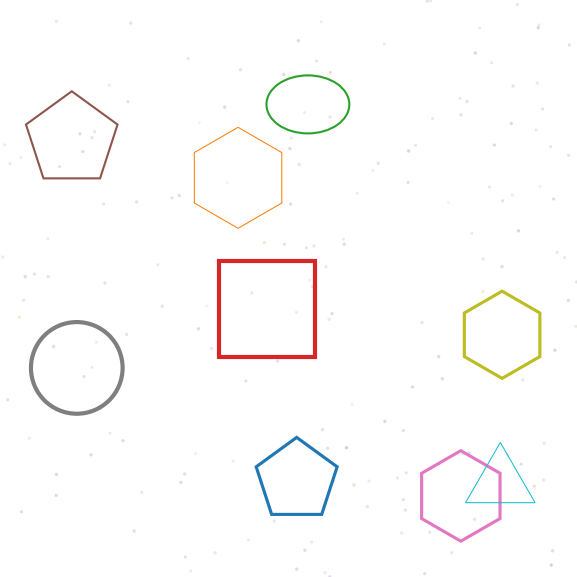[{"shape": "pentagon", "thickness": 1.5, "radius": 0.37, "center": [0.514, 0.168]}, {"shape": "hexagon", "thickness": 0.5, "radius": 0.44, "center": [0.412, 0.691]}, {"shape": "oval", "thickness": 1, "radius": 0.36, "center": [0.533, 0.818]}, {"shape": "square", "thickness": 2, "radius": 0.42, "center": [0.463, 0.465]}, {"shape": "pentagon", "thickness": 1, "radius": 0.42, "center": [0.124, 0.758]}, {"shape": "hexagon", "thickness": 1.5, "radius": 0.39, "center": [0.798, 0.14]}, {"shape": "circle", "thickness": 2, "radius": 0.4, "center": [0.133, 0.362]}, {"shape": "hexagon", "thickness": 1.5, "radius": 0.38, "center": [0.869, 0.419]}, {"shape": "triangle", "thickness": 0.5, "radius": 0.35, "center": [0.866, 0.163]}]